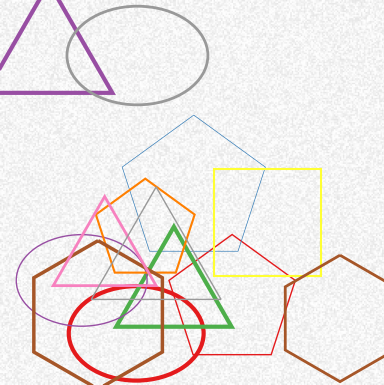[{"shape": "pentagon", "thickness": 1, "radius": 0.86, "center": [0.603, 0.218]}, {"shape": "oval", "thickness": 3, "radius": 0.88, "center": [0.354, 0.134]}, {"shape": "pentagon", "thickness": 0.5, "radius": 0.98, "center": [0.503, 0.506]}, {"shape": "triangle", "thickness": 3, "radius": 0.86, "center": [0.452, 0.238]}, {"shape": "triangle", "thickness": 3, "radius": 0.95, "center": [0.127, 0.854]}, {"shape": "oval", "thickness": 1, "radius": 0.85, "center": [0.212, 0.272]}, {"shape": "pentagon", "thickness": 1.5, "radius": 0.67, "center": [0.377, 0.401]}, {"shape": "square", "thickness": 1.5, "radius": 0.7, "center": [0.695, 0.422]}, {"shape": "hexagon", "thickness": 2.5, "radius": 0.96, "center": [0.255, 0.182]}, {"shape": "hexagon", "thickness": 2, "radius": 0.82, "center": [0.883, 0.173]}, {"shape": "triangle", "thickness": 2, "radius": 0.77, "center": [0.272, 0.335]}, {"shape": "oval", "thickness": 2, "radius": 0.92, "center": [0.357, 0.856]}, {"shape": "triangle", "thickness": 1, "radius": 0.97, "center": [0.406, 0.32]}]